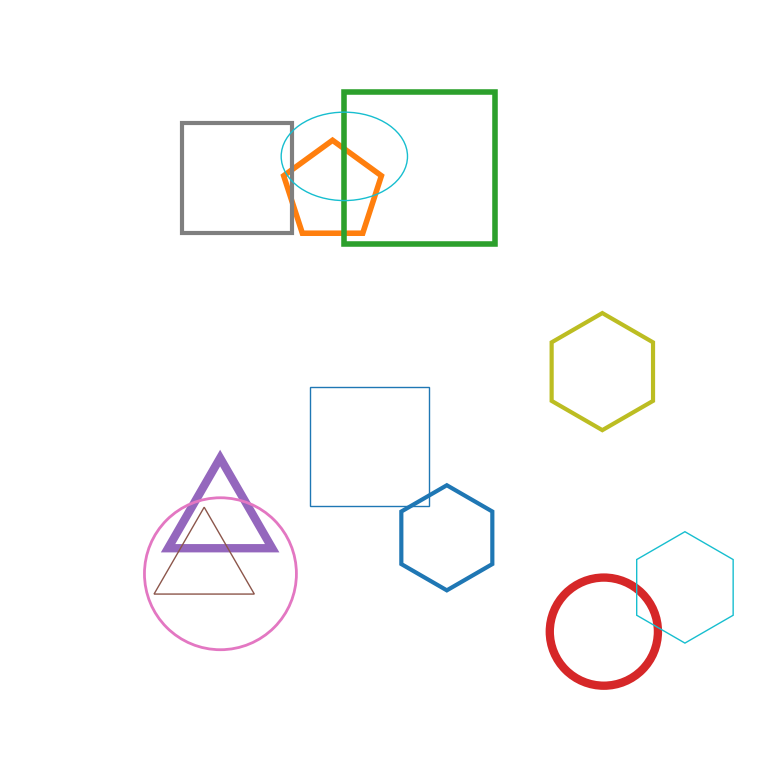[{"shape": "square", "thickness": 0.5, "radius": 0.39, "center": [0.48, 0.42]}, {"shape": "hexagon", "thickness": 1.5, "radius": 0.34, "center": [0.58, 0.302]}, {"shape": "pentagon", "thickness": 2, "radius": 0.33, "center": [0.432, 0.751]}, {"shape": "square", "thickness": 2, "radius": 0.49, "center": [0.545, 0.782]}, {"shape": "circle", "thickness": 3, "radius": 0.35, "center": [0.784, 0.18]}, {"shape": "triangle", "thickness": 3, "radius": 0.39, "center": [0.286, 0.327]}, {"shape": "triangle", "thickness": 0.5, "radius": 0.38, "center": [0.265, 0.266]}, {"shape": "circle", "thickness": 1, "radius": 0.49, "center": [0.286, 0.255]}, {"shape": "square", "thickness": 1.5, "radius": 0.36, "center": [0.308, 0.769]}, {"shape": "hexagon", "thickness": 1.5, "radius": 0.38, "center": [0.782, 0.517]}, {"shape": "hexagon", "thickness": 0.5, "radius": 0.36, "center": [0.89, 0.237]}, {"shape": "oval", "thickness": 0.5, "radius": 0.41, "center": [0.447, 0.797]}]